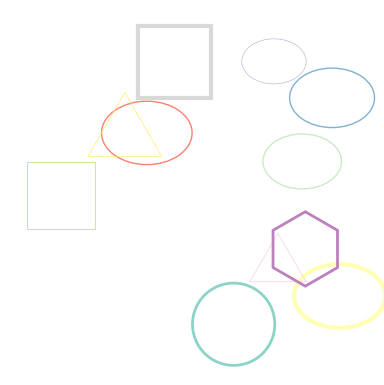[{"shape": "circle", "thickness": 2, "radius": 0.53, "center": [0.607, 0.158]}, {"shape": "oval", "thickness": 3, "radius": 0.59, "center": [0.882, 0.231]}, {"shape": "oval", "thickness": 0.5, "radius": 0.42, "center": [0.712, 0.841]}, {"shape": "oval", "thickness": 1, "radius": 0.59, "center": [0.381, 0.655]}, {"shape": "oval", "thickness": 1, "radius": 0.55, "center": [0.863, 0.746]}, {"shape": "square", "thickness": 0.5, "radius": 0.44, "center": [0.159, 0.492]}, {"shape": "triangle", "thickness": 0.5, "radius": 0.42, "center": [0.722, 0.31]}, {"shape": "square", "thickness": 3, "radius": 0.47, "center": [0.453, 0.839]}, {"shape": "hexagon", "thickness": 2, "radius": 0.48, "center": [0.793, 0.353]}, {"shape": "oval", "thickness": 1, "radius": 0.51, "center": [0.785, 0.581]}, {"shape": "triangle", "thickness": 0.5, "radius": 0.56, "center": [0.324, 0.649]}]